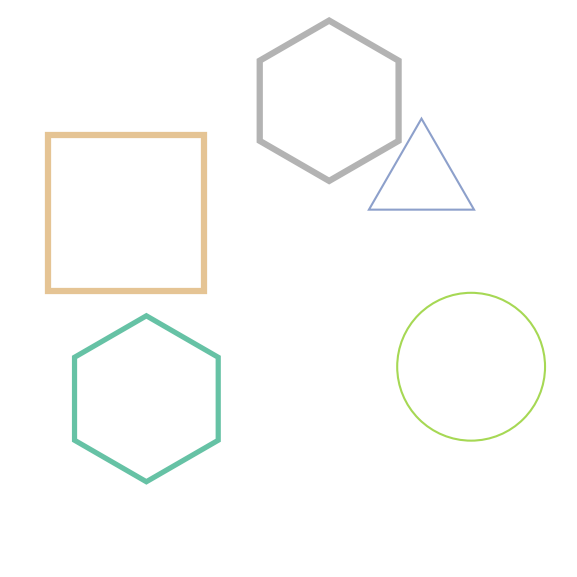[{"shape": "hexagon", "thickness": 2.5, "radius": 0.72, "center": [0.253, 0.309]}, {"shape": "triangle", "thickness": 1, "radius": 0.53, "center": [0.73, 0.689]}, {"shape": "circle", "thickness": 1, "radius": 0.64, "center": [0.816, 0.364]}, {"shape": "square", "thickness": 3, "radius": 0.68, "center": [0.219, 0.631]}, {"shape": "hexagon", "thickness": 3, "radius": 0.69, "center": [0.57, 0.825]}]